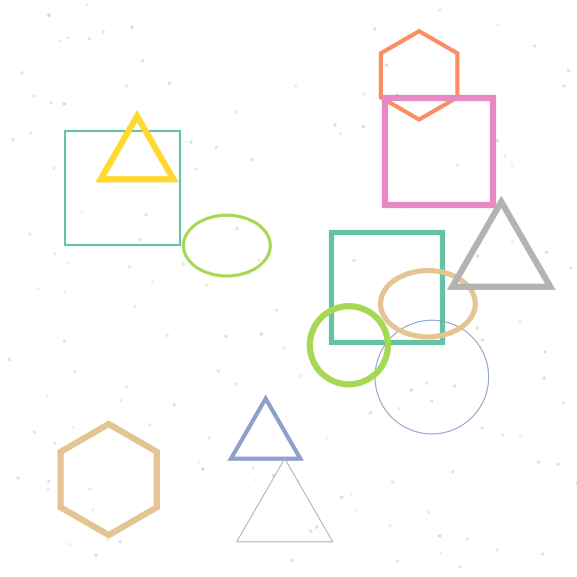[{"shape": "square", "thickness": 2.5, "radius": 0.48, "center": [0.669, 0.502]}, {"shape": "square", "thickness": 1, "radius": 0.5, "center": [0.212, 0.674]}, {"shape": "hexagon", "thickness": 2, "radius": 0.38, "center": [0.726, 0.869]}, {"shape": "triangle", "thickness": 2, "radius": 0.35, "center": [0.46, 0.24]}, {"shape": "circle", "thickness": 0.5, "radius": 0.49, "center": [0.748, 0.346]}, {"shape": "square", "thickness": 3, "radius": 0.47, "center": [0.76, 0.737]}, {"shape": "circle", "thickness": 3, "radius": 0.34, "center": [0.604, 0.401]}, {"shape": "oval", "thickness": 1.5, "radius": 0.38, "center": [0.393, 0.574]}, {"shape": "triangle", "thickness": 3, "radius": 0.36, "center": [0.237, 0.725]}, {"shape": "oval", "thickness": 2.5, "radius": 0.41, "center": [0.741, 0.473]}, {"shape": "hexagon", "thickness": 3, "radius": 0.48, "center": [0.188, 0.169]}, {"shape": "triangle", "thickness": 0.5, "radius": 0.48, "center": [0.493, 0.109]}, {"shape": "triangle", "thickness": 3, "radius": 0.49, "center": [0.868, 0.552]}]